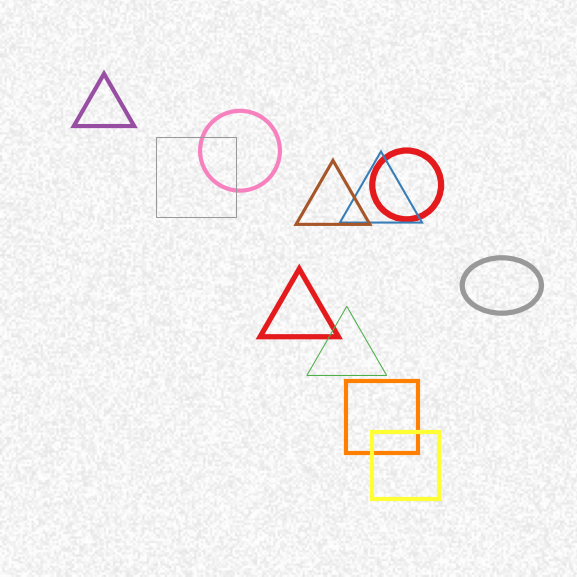[{"shape": "triangle", "thickness": 2.5, "radius": 0.39, "center": [0.518, 0.455]}, {"shape": "circle", "thickness": 3, "radius": 0.3, "center": [0.704, 0.679]}, {"shape": "triangle", "thickness": 1, "radius": 0.41, "center": [0.66, 0.655]}, {"shape": "triangle", "thickness": 0.5, "radius": 0.4, "center": [0.6, 0.389]}, {"shape": "triangle", "thickness": 2, "radius": 0.3, "center": [0.18, 0.811]}, {"shape": "square", "thickness": 2, "radius": 0.31, "center": [0.661, 0.278]}, {"shape": "square", "thickness": 2, "radius": 0.29, "center": [0.702, 0.193]}, {"shape": "triangle", "thickness": 1.5, "radius": 0.37, "center": [0.577, 0.648]}, {"shape": "circle", "thickness": 2, "radius": 0.35, "center": [0.416, 0.738]}, {"shape": "oval", "thickness": 2.5, "radius": 0.34, "center": [0.869, 0.505]}, {"shape": "square", "thickness": 0.5, "radius": 0.35, "center": [0.34, 0.692]}]